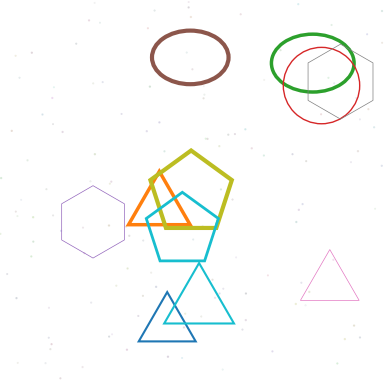[{"shape": "triangle", "thickness": 1.5, "radius": 0.43, "center": [0.434, 0.156]}, {"shape": "triangle", "thickness": 2.5, "radius": 0.46, "center": [0.414, 0.463]}, {"shape": "oval", "thickness": 2.5, "radius": 0.54, "center": [0.812, 0.836]}, {"shape": "circle", "thickness": 1, "radius": 0.5, "center": [0.835, 0.778]}, {"shape": "hexagon", "thickness": 0.5, "radius": 0.47, "center": [0.242, 0.424]}, {"shape": "oval", "thickness": 3, "radius": 0.5, "center": [0.494, 0.851]}, {"shape": "triangle", "thickness": 0.5, "radius": 0.44, "center": [0.857, 0.264]}, {"shape": "hexagon", "thickness": 0.5, "radius": 0.49, "center": [0.884, 0.788]}, {"shape": "pentagon", "thickness": 3, "radius": 0.56, "center": [0.496, 0.498]}, {"shape": "pentagon", "thickness": 2, "radius": 0.49, "center": [0.474, 0.402]}, {"shape": "triangle", "thickness": 1.5, "radius": 0.52, "center": [0.517, 0.212]}]